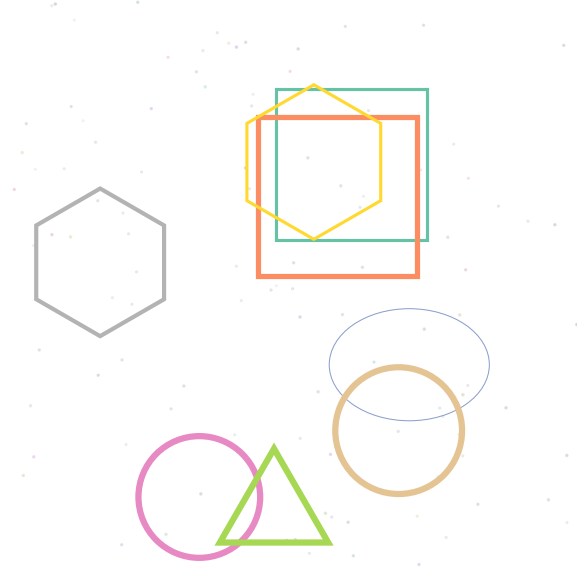[{"shape": "square", "thickness": 1.5, "radius": 0.65, "center": [0.609, 0.714]}, {"shape": "square", "thickness": 2.5, "radius": 0.69, "center": [0.585, 0.659]}, {"shape": "oval", "thickness": 0.5, "radius": 0.69, "center": [0.709, 0.368]}, {"shape": "circle", "thickness": 3, "radius": 0.53, "center": [0.345, 0.139]}, {"shape": "triangle", "thickness": 3, "radius": 0.54, "center": [0.474, 0.114]}, {"shape": "hexagon", "thickness": 1.5, "radius": 0.67, "center": [0.543, 0.719]}, {"shape": "circle", "thickness": 3, "radius": 0.55, "center": [0.69, 0.253]}, {"shape": "hexagon", "thickness": 2, "radius": 0.64, "center": [0.173, 0.545]}]